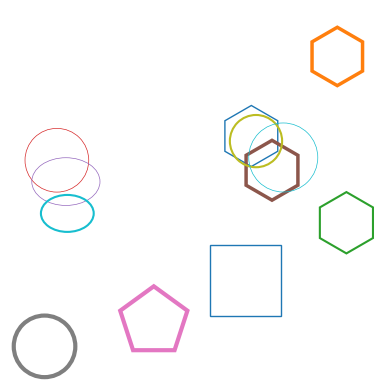[{"shape": "hexagon", "thickness": 1, "radius": 0.4, "center": [0.653, 0.647]}, {"shape": "square", "thickness": 1, "radius": 0.46, "center": [0.638, 0.272]}, {"shape": "hexagon", "thickness": 2.5, "radius": 0.38, "center": [0.876, 0.853]}, {"shape": "hexagon", "thickness": 1.5, "radius": 0.4, "center": [0.9, 0.421]}, {"shape": "circle", "thickness": 0.5, "radius": 0.41, "center": [0.148, 0.584]}, {"shape": "oval", "thickness": 0.5, "radius": 0.44, "center": [0.171, 0.528]}, {"shape": "hexagon", "thickness": 2.5, "radius": 0.39, "center": [0.707, 0.558]}, {"shape": "pentagon", "thickness": 3, "radius": 0.46, "center": [0.399, 0.165]}, {"shape": "circle", "thickness": 3, "radius": 0.4, "center": [0.116, 0.1]}, {"shape": "circle", "thickness": 1.5, "radius": 0.34, "center": [0.665, 0.633]}, {"shape": "oval", "thickness": 1.5, "radius": 0.34, "center": [0.175, 0.446]}, {"shape": "circle", "thickness": 0.5, "radius": 0.45, "center": [0.736, 0.591]}]